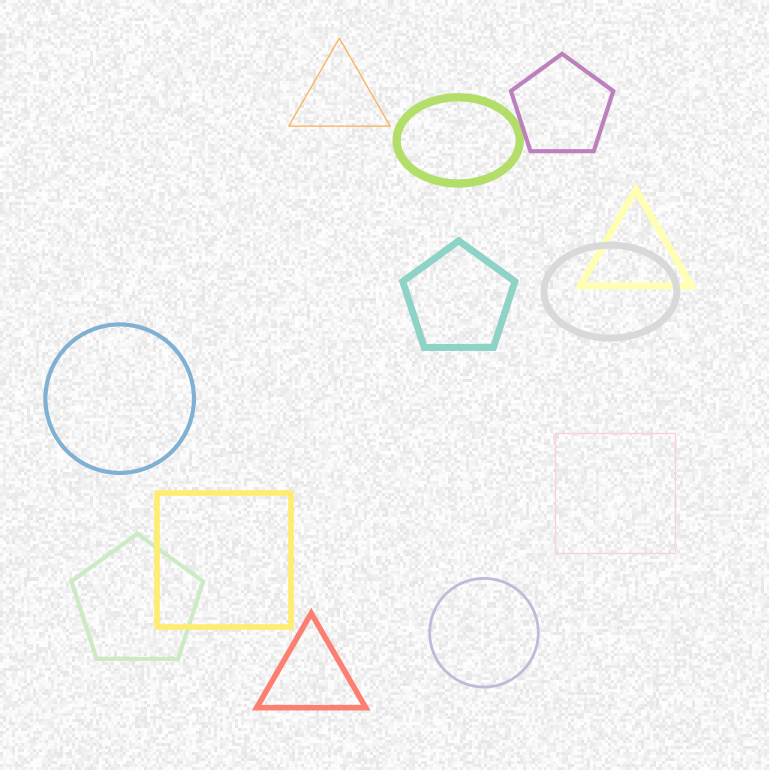[{"shape": "pentagon", "thickness": 2.5, "radius": 0.38, "center": [0.596, 0.611]}, {"shape": "triangle", "thickness": 2.5, "radius": 0.42, "center": [0.826, 0.67]}, {"shape": "circle", "thickness": 1, "radius": 0.35, "center": [0.629, 0.178]}, {"shape": "triangle", "thickness": 2, "radius": 0.41, "center": [0.404, 0.122]}, {"shape": "circle", "thickness": 1.5, "radius": 0.48, "center": [0.155, 0.482]}, {"shape": "triangle", "thickness": 0.5, "radius": 0.38, "center": [0.441, 0.874]}, {"shape": "oval", "thickness": 3, "radius": 0.4, "center": [0.595, 0.818]}, {"shape": "square", "thickness": 0.5, "radius": 0.39, "center": [0.799, 0.36]}, {"shape": "oval", "thickness": 2.5, "radius": 0.43, "center": [0.793, 0.621]}, {"shape": "pentagon", "thickness": 1.5, "radius": 0.35, "center": [0.73, 0.86]}, {"shape": "pentagon", "thickness": 1.5, "radius": 0.45, "center": [0.178, 0.217]}, {"shape": "square", "thickness": 2, "radius": 0.44, "center": [0.291, 0.273]}]